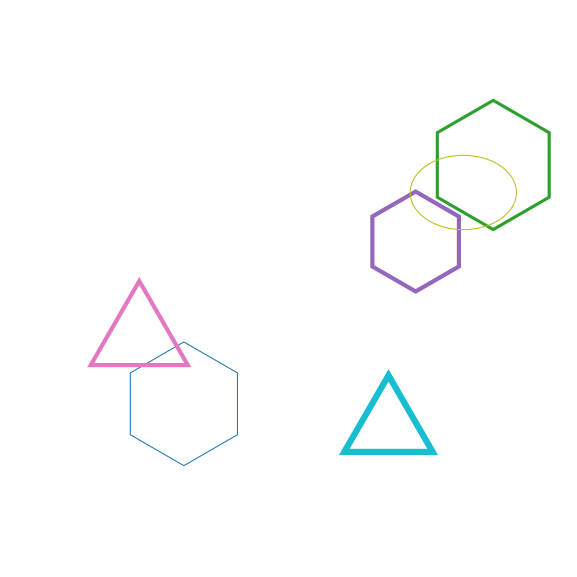[{"shape": "hexagon", "thickness": 0.5, "radius": 0.54, "center": [0.318, 0.3]}, {"shape": "hexagon", "thickness": 1.5, "radius": 0.56, "center": [0.854, 0.714]}, {"shape": "hexagon", "thickness": 2, "radius": 0.43, "center": [0.72, 0.581]}, {"shape": "triangle", "thickness": 2, "radius": 0.49, "center": [0.241, 0.415]}, {"shape": "oval", "thickness": 0.5, "radius": 0.46, "center": [0.802, 0.666]}, {"shape": "triangle", "thickness": 3, "radius": 0.44, "center": [0.673, 0.261]}]